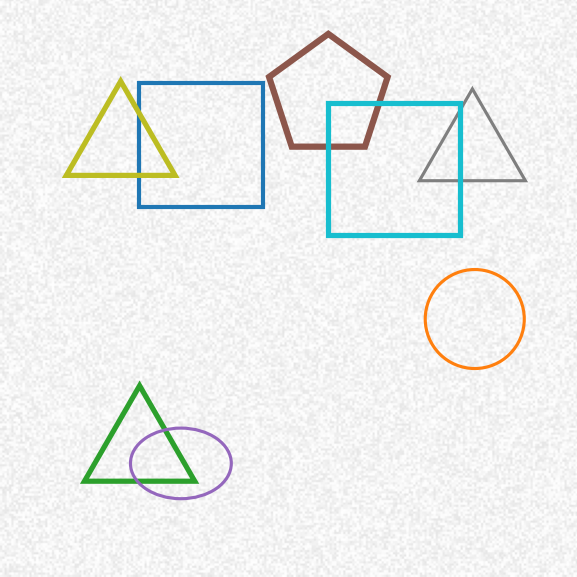[{"shape": "square", "thickness": 2, "radius": 0.54, "center": [0.349, 0.748]}, {"shape": "circle", "thickness": 1.5, "radius": 0.43, "center": [0.822, 0.447]}, {"shape": "triangle", "thickness": 2.5, "radius": 0.55, "center": [0.242, 0.221]}, {"shape": "oval", "thickness": 1.5, "radius": 0.44, "center": [0.313, 0.197]}, {"shape": "pentagon", "thickness": 3, "radius": 0.54, "center": [0.569, 0.832]}, {"shape": "triangle", "thickness": 1.5, "radius": 0.53, "center": [0.818, 0.739]}, {"shape": "triangle", "thickness": 2.5, "radius": 0.54, "center": [0.209, 0.75]}, {"shape": "square", "thickness": 2.5, "radius": 0.57, "center": [0.682, 0.706]}]